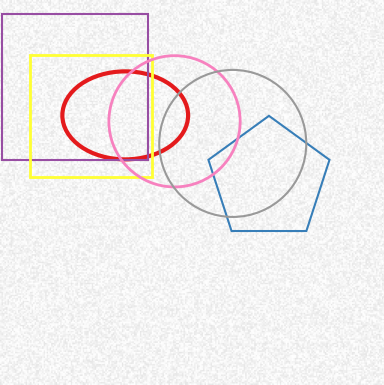[{"shape": "oval", "thickness": 3, "radius": 0.82, "center": [0.325, 0.7]}, {"shape": "pentagon", "thickness": 1.5, "radius": 0.83, "center": [0.699, 0.534]}, {"shape": "square", "thickness": 1.5, "radius": 0.95, "center": [0.194, 0.774]}, {"shape": "square", "thickness": 2, "radius": 0.79, "center": [0.236, 0.698]}, {"shape": "circle", "thickness": 2, "radius": 0.85, "center": [0.453, 0.685]}, {"shape": "circle", "thickness": 1.5, "radius": 0.95, "center": [0.605, 0.627]}]